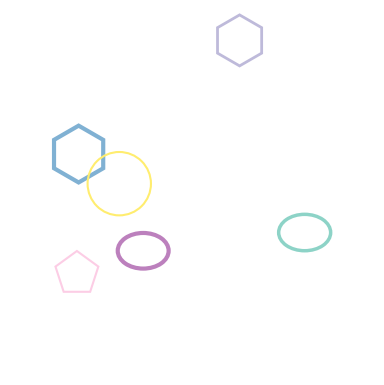[{"shape": "oval", "thickness": 2.5, "radius": 0.34, "center": [0.791, 0.396]}, {"shape": "hexagon", "thickness": 2, "radius": 0.33, "center": [0.622, 0.895]}, {"shape": "hexagon", "thickness": 3, "radius": 0.37, "center": [0.204, 0.6]}, {"shape": "pentagon", "thickness": 1.5, "radius": 0.29, "center": [0.2, 0.289]}, {"shape": "oval", "thickness": 3, "radius": 0.33, "center": [0.372, 0.349]}, {"shape": "circle", "thickness": 1.5, "radius": 0.41, "center": [0.31, 0.523]}]